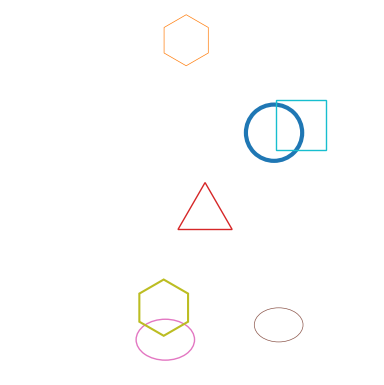[{"shape": "circle", "thickness": 3, "radius": 0.37, "center": [0.712, 0.655]}, {"shape": "hexagon", "thickness": 0.5, "radius": 0.33, "center": [0.484, 0.895]}, {"shape": "triangle", "thickness": 1, "radius": 0.41, "center": [0.533, 0.445]}, {"shape": "oval", "thickness": 0.5, "radius": 0.32, "center": [0.724, 0.156]}, {"shape": "oval", "thickness": 1, "radius": 0.38, "center": [0.429, 0.118]}, {"shape": "hexagon", "thickness": 1.5, "radius": 0.37, "center": [0.425, 0.201]}, {"shape": "square", "thickness": 1, "radius": 0.33, "center": [0.782, 0.675]}]